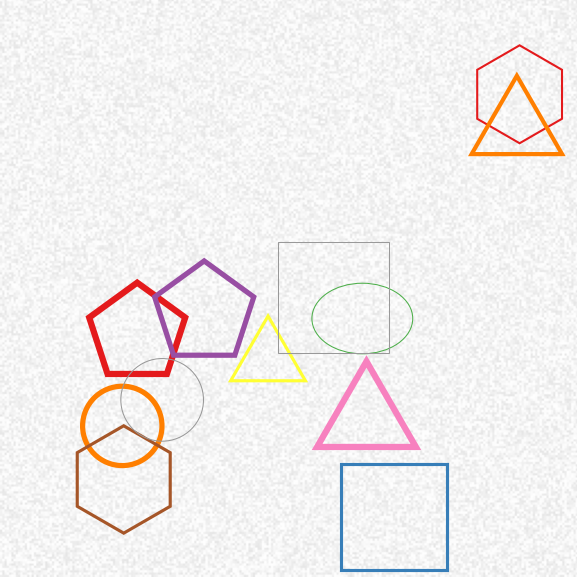[{"shape": "hexagon", "thickness": 1, "radius": 0.42, "center": [0.9, 0.836]}, {"shape": "pentagon", "thickness": 3, "radius": 0.44, "center": [0.238, 0.422]}, {"shape": "square", "thickness": 1.5, "radius": 0.46, "center": [0.682, 0.104]}, {"shape": "oval", "thickness": 0.5, "radius": 0.44, "center": [0.627, 0.448]}, {"shape": "pentagon", "thickness": 2.5, "radius": 0.45, "center": [0.354, 0.457]}, {"shape": "triangle", "thickness": 2, "radius": 0.45, "center": [0.895, 0.778]}, {"shape": "circle", "thickness": 2.5, "radius": 0.34, "center": [0.212, 0.262]}, {"shape": "triangle", "thickness": 1.5, "radius": 0.37, "center": [0.464, 0.377]}, {"shape": "hexagon", "thickness": 1.5, "radius": 0.46, "center": [0.214, 0.169]}, {"shape": "triangle", "thickness": 3, "radius": 0.49, "center": [0.635, 0.275]}, {"shape": "circle", "thickness": 0.5, "radius": 0.36, "center": [0.281, 0.307]}, {"shape": "square", "thickness": 0.5, "radius": 0.48, "center": [0.577, 0.484]}]